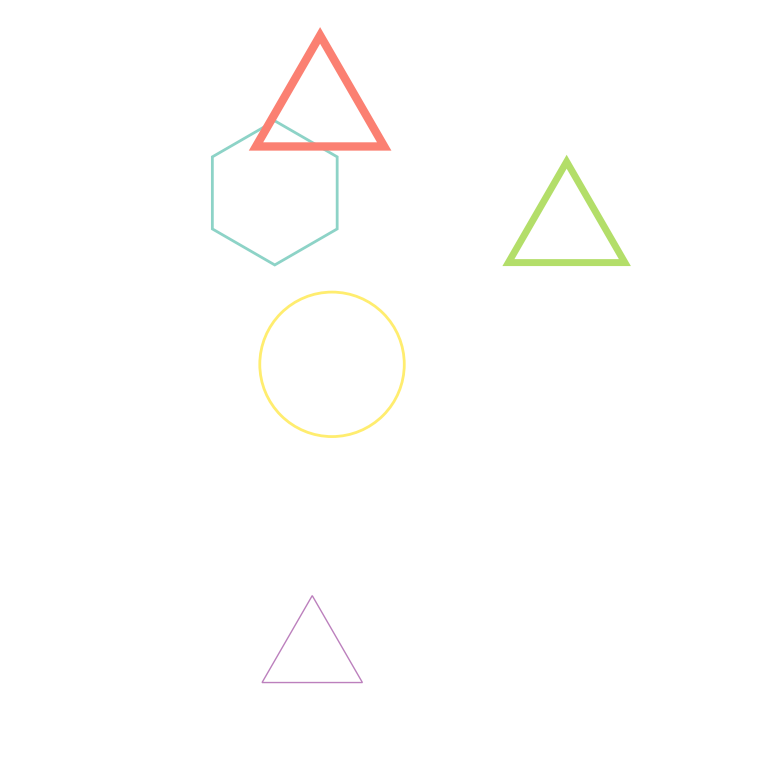[{"shape": "hexagon", "thickness": 1, "radius": 0.47, "center": [0.357, 0.749]}, {"shape": "triangle", "thickness": 3, "radius": 0.48, "center": [0.416, 0.858]}, {"shape": "triangle", "thickness": 2.5, "radius": 0.44, "center": [0.736, 0.703]}, {"shape": "triangle", "thickness": 0.5, "radius": 0.38, "center": [0.406, 0.151]}, {"shape": "circle", "thickness": 1, "radius": 0.47, "center": [0.431, 0.527]}]